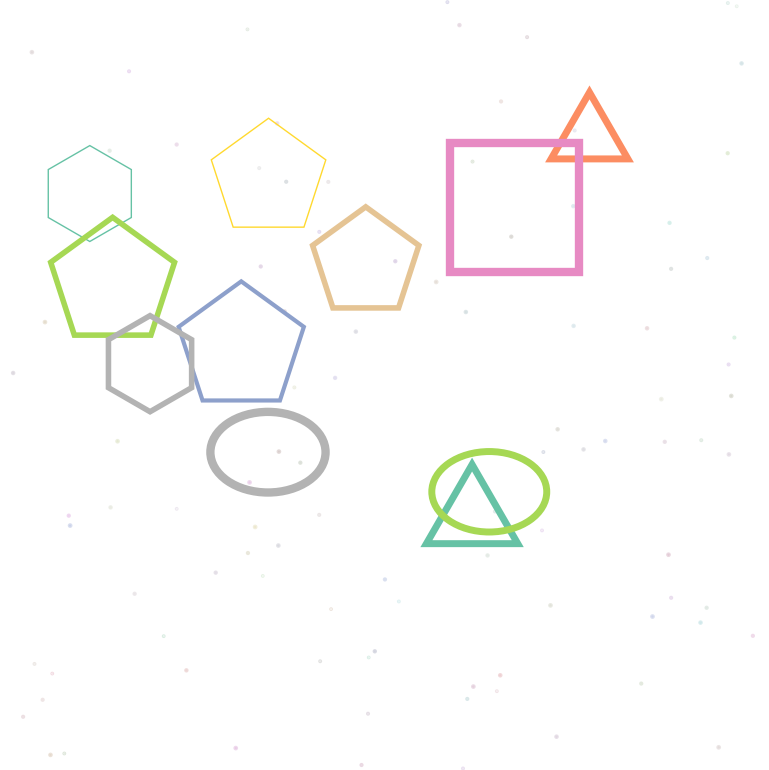[{"shape": "hexagon", "thickness": 0.5, "radius": 0.31, "center": [0.117, 0.749]}, {"shape": "triangle", "thickness": 2.5, "radius": 0.34, "center": [0.613, 0.328]}, {"shape": "triangle", "thickness": 2.5, "radius": 0.29, "center": [0.766, 0.822]}, {"shape": "pentagon", "thickness": 1.5, "radius": 0.43, "center": [0.313, 0.549]}, {"shape": "square", "thickness": 3, "radius": 0.42, "center": [0.668, 0.73]}, {"shape": "oval", "thickness": 2.5, "radius": 0.37, "center": [0.635, 0.361]}, {"shape": "pentagon", "thickness": 2, "radius": 0.42, "center": [0.146, 0.633]}, {"shape": "pentagon", "thickness": 0.5, "radius": 0.39, "center": [0.349, 0.768]}, {"shape": "pentagon", "thickness": 2, "radius": 0.36, "center": [0.475, 0.659]}, {"shape": "oval", "thickness": 3, "radius": 0.37, "center": [0.348, 0.413]}, {"shape": "hexagon", "thickness": 2, "radius": 0.31, "center": [0.195, 0.528]}]